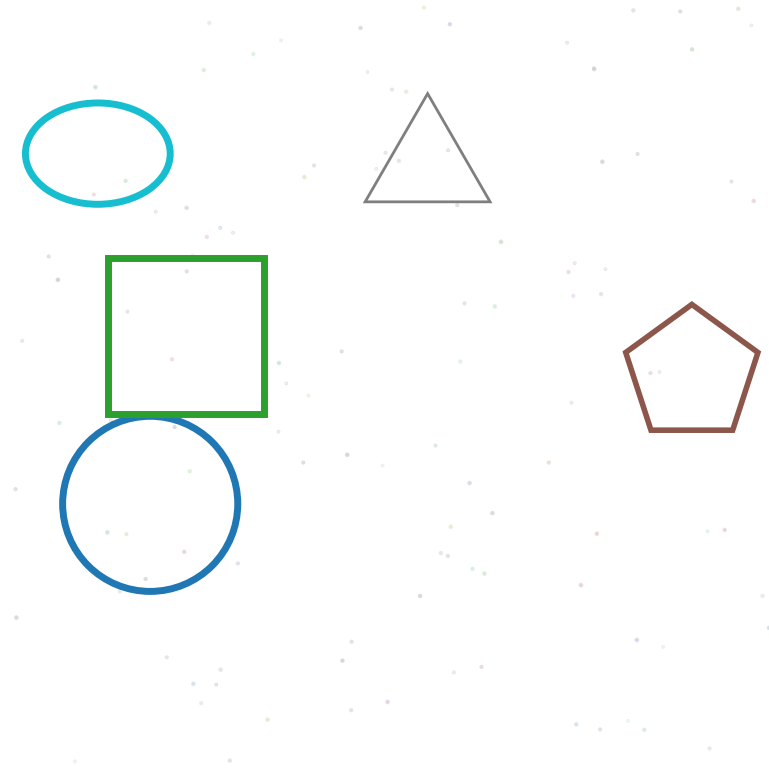[{"shape": "circle", "thickness": 2.5, "radius": 0.57, "center": [0.195, 0.346]}, {"shape": "square", "thickness": 2.5, "radius": 0.51, "center": [0.242, 0.563]}, {"shape": "pentagon", "thickness": 2, "radius": 0.45, "center": [0.898, 0.514]}, {"shape": "triangle", "thickness": 1, "radius": 0.47, "center": [0.555, 0.785]}, {"shape": "oval", "thickness": 2.5, "radius": 0.47, "center": [0.127, 0.8]}]